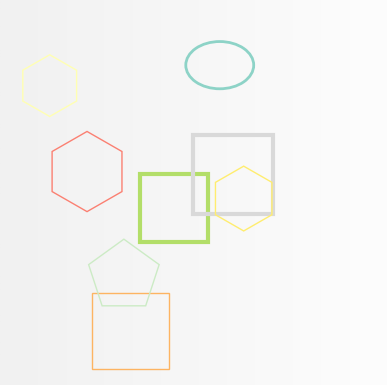[{"shape": "oval", "thickness": 2, "radius": 0.44, "center": [0.567, 0.831]}, {"shape": "hexagon", "thickness": 1, "radius": 0.4, "center": [0.128, 0.778]}, {"shape": "hexagon", "thickness": 1, "radius": 0.52, "center": [0.225, 0.554]}, {"shape": "square", "thickness": 1, "radius": 0.5, "center": [0.338, 0.141]}, {"shape": "square", "thickness": 3, "radius": 0.44, "center": [0.449, 0.459]}, {"shape": "square", "thickness": 3, "radius": 0.51, "center": [0.601, 0.546]}, {"shape": "pentagon", "thickness": 1, "radius": 0.48, "center": [0.32, 0.283]}, {"shape": "hexagon", "thickness": 1, "radius": 0.42, "center": [0.629, 0.484]}]